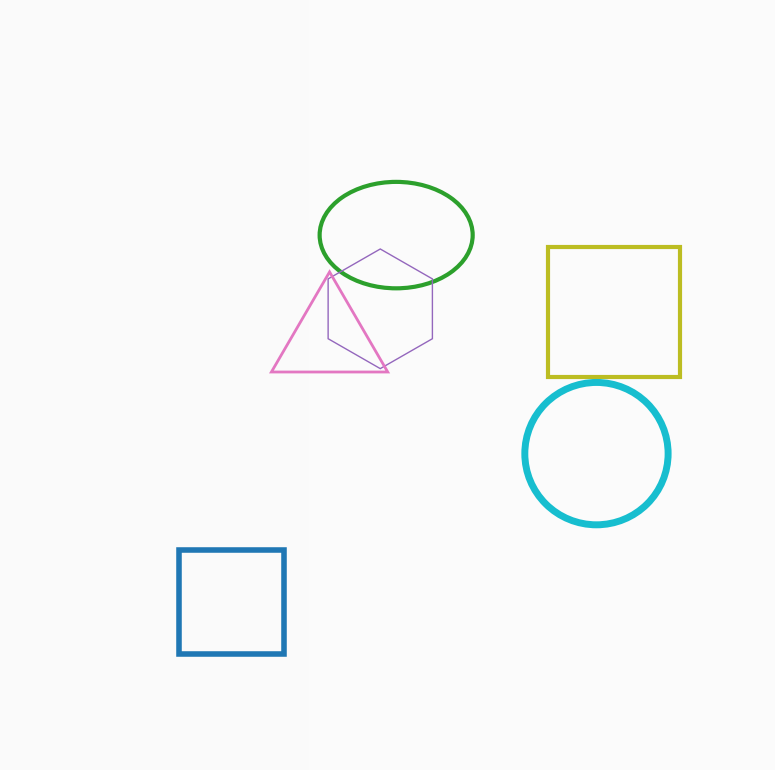[{"shape": "square", "thickness": 2, "radius": 0.34, "center": [0.298, 0.218]}, {"shape": "oval", "thickness": 1.5, "radius": 0.49, "center": [0.511, 0.695]}, {"shape": "hexagon", "thickness": 0.5, "radius": 0.39, "center": [0.491, 0.599]}, {"shape": "triangle", "thickness": 1, "radius": 0.43, "center": [0.425, 0.56]}, {"shape": "square", "thickness": 1.5, "radius": 0.42, "center": [0.792, 0.595]}, {"shape": "circle", "thickness": 2.5, "radius": 0.46, "center": [0.77, 0.411]}]